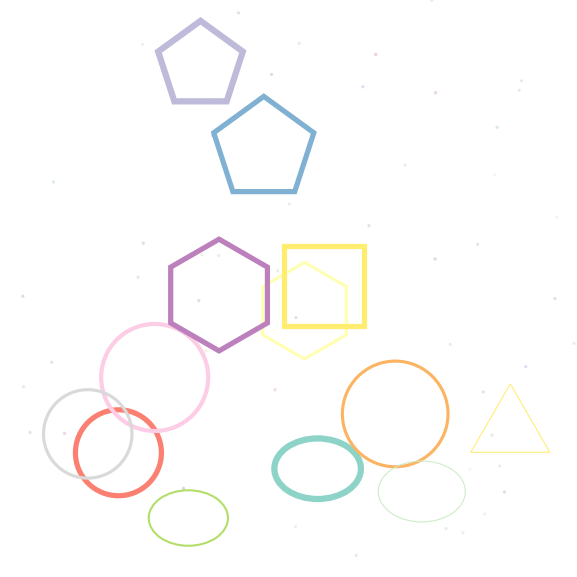[{"shape": "oval", "thickness": 3, "radius": 0.37, "center": [0.55, 0.188]}, {"shape": "hexagon", "thickness": 1.5, "radius": 0.42, "center": [0.527, 0.461]}, {"shape": "pentagon", "thickness": 3, "radius": 0.39, "center": [0.347, 0.886]}, {"shape": "circle", "thickness": 2.5, "radius": 0.37, "center": [0.205, 0.215]}, {"shape": "pentagon", "thickness": 2.5, "radius": 0.46, "center": [0.457, 0.741]}, {"shape": "circle", "thickness": 1.5, "radius": 0.46, "center": [0.684, 0.282]}, {"shape": "oval", "thickness": 1, "radius": 0.34, "center": [0.326, 0.102]}, {"shape": "circle", "thickness": 2, "radius": 0.46, "center": [0.268, 0.345]}, {"shape": "circle", "thickness": 1.5, "radius": 0.38, "center": [0.152, 0.248]}, {"shape": "hexagon", "thickness": 2.5, "radius": 0.48, "center": [0.379, 0.488]}, {"shape": "oval", "thickness": 0.5, "radius": 0.38, "center": [0.73, 0.148]}, {"shape": "triangle", "thickness": 0.5, "radius": 0.39, "center": [0.884, 0.255]}, {"shape": "square", "thickness": 2.5, "radius": 0.35, "center": [0.561, 0.504]}]